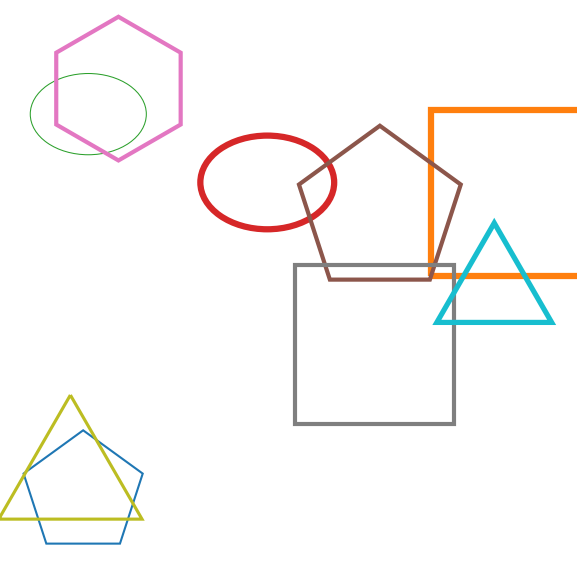[{"shape": "pentagon", "thickness": 1, "radius": 0.54, "center": [0.144, 0.146]}, {"shape": "square", "thickness": 3, "radius": 0.72, "center": [0.89, 0.665]}, {"shape": "oval", "thickness": 0.5, "radius": 0.5, "center": [0.153, 0.802]}, {"shape": "oval", "thickness": 3, "radius": 0.58, "center": [0.463, 0.683]}, {"shape": "pentagon", "thickness": 2, "radius": 0.74, "center": [0.658, 0.634]}, {"shape": "hexagon", "thickness": 2, "radius": 0.62, "center": [0.205, 0.846]}, {"shape": "square", "thickness": 2, "radius": 0.69, "center": [0.648, 0.403]}, {"shape": "triangle", "thickness": 1.5, "radius": 0.72, "center": [0.122, 0.172]}, {"shape": "triangle", "thickness": 2.5, "radius": 0.57, "center": [0.856, 0.498]}]